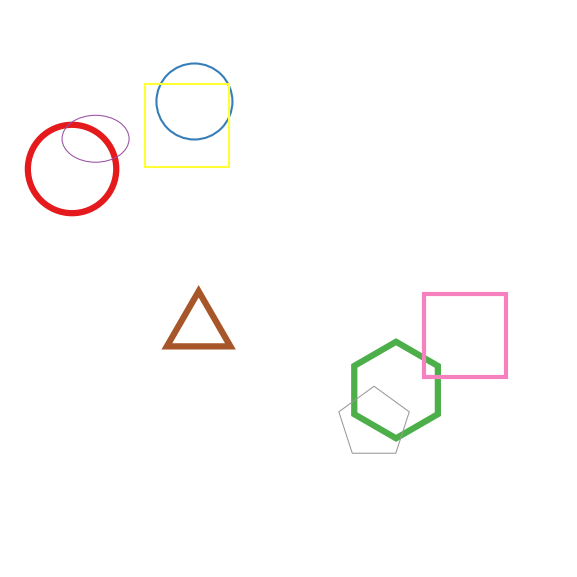[{"shape": "circle", "thickness": 3, "radius": 0.38, "center": [0.125, 0.707]}, {"shape": "circle", "thickness": 1, "radius": 0.33, "center": [0.337, 0.823]}, {"shape": "hexagon", "thickness": 3, "radius": 0.42, "center": [0.686, 0.324]}, {"shape": "oval", "thickness": 0.5, "radius": 0.29, "center": [0.165, 0.759]}, {"shape": "square", "thickness": 1, "radius": 0.36, "center": [0.324, 0.782]}, {"shape": "triangle", "thickness": 3, "radius": 0.32, "center": [0.344, 0.431]}, {"shape": "square", "thickness": 2, "radius": 0.36, "center": [0.805, 0.418]}, {"shape": "pentagon", "thickness": 0.5, "radius": 0.32, "center": [0.648, 0.266]}]